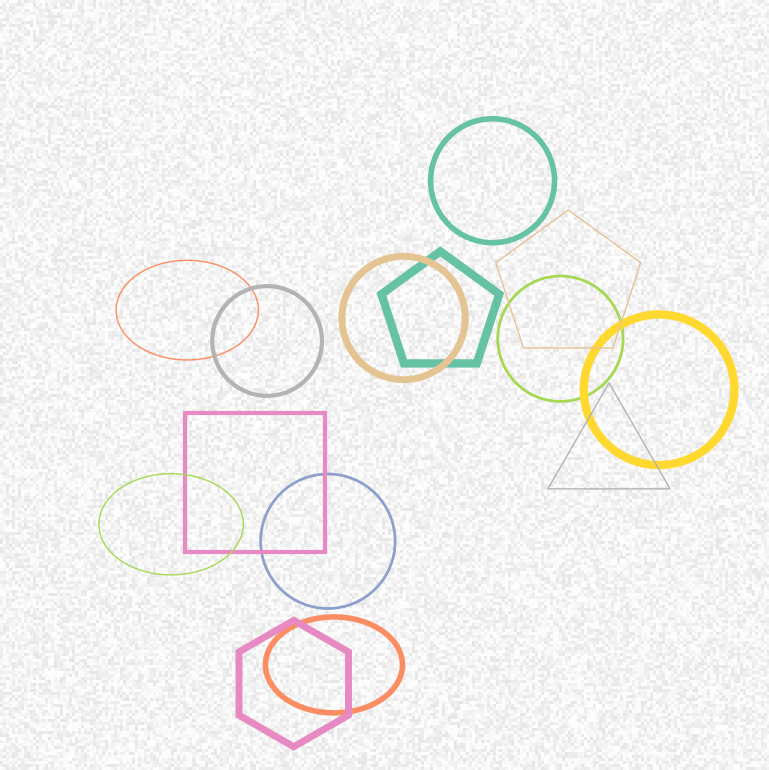[{"shape": "circle", "thickness": 2, "radius": 0.4, "center": [0.64, 0.765]}, {"shape": "pentagon", "thickness": 3, "radius": 0.4, "center": [0.572, 0.593]}, {"shape": "oval", "thickness": 2, "radius": 0.44, "center": [0.434, 0.137]}, {"shape": "oval", "thickness": 0.5, "radius": 0.46, "center": [0.243, 0.597]}, {"shape": "circle", "thickness": 1, "radius": 0.44, "center": [0.426, 0.297]}, {"shape": "square", "thickness": 1.5, "radius": 0.45, "center": [0.331, 0.373]}, {"shape": "hexagon", "thickness": 2.5, "radius": 0.41, "center": [0.381, 0.112]}, {"shape": "circle", "thickness": 1, "radius": 0.41, "center": [0.728, 0.56]}, {"shape": "oval", "thickness": 0.5, "radius": 0.47, "center": [0.222, 0.319]}, {"shape": "circle", "thickness": 3, "radius": 0.49, "center": [0.856, 0.494]}, {"shape": "circle", "thickness": 2.5, "radius": 0.4, "center": [0.524, 0.587]}, {"shape": "pentagon", "thickness": 0.5, "radius": 0.49, "center": [0.738, 0.628]}, {"shape": "triangle", "thickness": 0.5, "radius": 0.46, "center": [0.791, 0.411]}, {"shape": "circle", "thickness": 1.5, "radius": 0.36, "center": [0.347, 0.557]}]